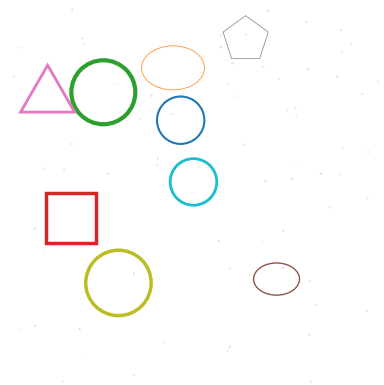[{"shape": "circle", "thickness": 1.5, "radius": 0.31, "center": [0.469, 0.688]}, {"shape": "oval", "thickness": 0.5, "radius": 0.41, "center": [0.449, 0.824]}, {"shape": "circle", "thickness": 3, "radius": 0.42, "center": [0.268, 0.76]}, {"shape": "square", "thickness": 2.5, "radius": 0.32, "center": [0.185, 0.434]}, {"shape": "oval", "thickness": 1, "radius": 0.3, "center": [0.718, 0.275]}, {"shape": "triangle", "thickness": 2, "radius": 0.41, "center": [0.124, 0.749]}, {"shape": "pentagon", "thickness": 0.5, "radius": 0.31, "center": [0.638, 0.898]}, {"shape": "circle", "thickness": 2.5, "radius": 0.42, "center": [0.308, 0.265]}, {"shape": "circle", "thickness": 2, "radius": 0.3, "center": [0.503, 0.527]}]